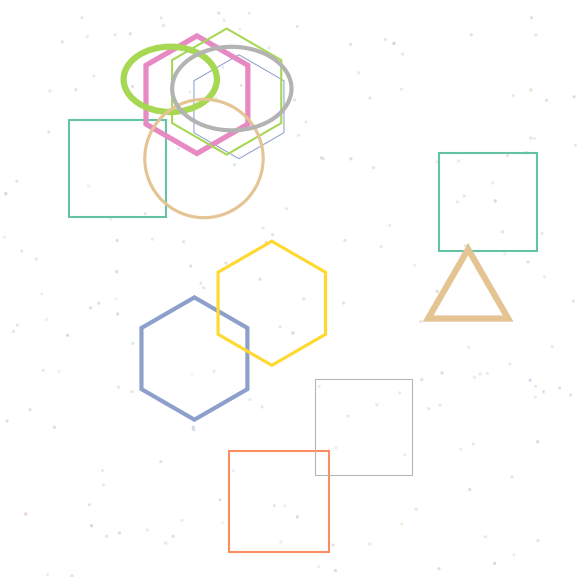[{"shape": "square", "thickness": 1, "radius": 0.42, "center": [0.845, 0.649]}, {"shape": "square", "thickness": 1, "radius": 0.42, "center": [0.203, 0.707]}, {"shape": "square", "thickness": 1, "radius": 0.43, "center": [0.483, 0.13]}, {"shape": "hexagon", "thickness": 2, "radius": 0.53, "center": [0.337, 0.378]}, {"shape": "hexagon", "thickness": 0.5, "radius": 0.45, "center": [0.414, 0.814]}, {"shape": "hexagon", "thickness": 2.5, "radius": 0.51, "center": [0.341, 0.835]}, {"shape": "hexagon", "thickness": 1, "radius": 0.55, "center": [0.393, 0.841]}, {"shape": "oval", "thickness": 3, "radius": 0.4, "center": [0.295, 0.862]}, {"shape": "hexagon", "thickness": 1.5, "radius": 0.54, "center": [0.471, 0.474]}, {"shape": "circle", "thickness": 1.5, "radius": 0.51, "center": [0.353, 0.725]}, {"shape": "triangle", "thickness": 3, "radius": 0.4, "center": [0.811, 0.488]}, {"shape": "oval", "thickness": 2, "radius": 0.52, "center": [0.401, 0.846]}, {"shape": "square", "thickness": 0.5, "radius": 0.42, "center": [0.629, 0.26]}]